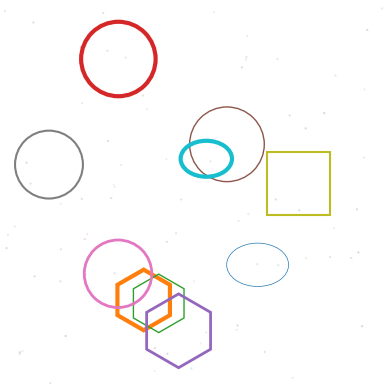[{"shape": "oval", "thickness": 0.5, "radius": 0.4, "center": [0.669, 0.312]}, {"shape": "hexagon", "thickness": 3, "radius": 0.39, "center": [0.373, 0.221]}, {"shape": "hexagon", "thickness": 1, "radius": 0.38, "center": [0.412, 0.212]}, {"shape": "circle", "thickness": 3, "radius": 0.48, "center": [0.307, 0.847]}, {"shape": "hexagon", "thickness": 2, "radius": 0.48, "center": [0.464, 0.141]}, {"shape": "circle", "thickness": 1, "radius": 0.48, "center": [0.589, 0.625]}, {"shape": "circle", "thickness": 2, "radius": 0.44, "center": [0.307, 0.289]}, {"shape": "circle", "thickness": 1.5, "radius": 0.44, "center": [0.127, 0.572]}, {"shape": "square", "thickness": 1.5, "radius": 0.41, "center": [0.775, 0.523]}, {"shape": "oval", "thickness": 3, "radius": 0.33, "center": [0.536, 0.588]}]